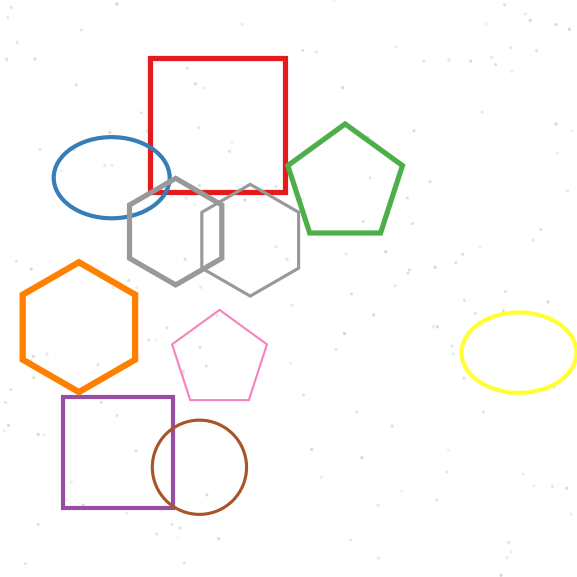[{"shape": "square", "thickness": 2.5, "radius": 0.58, "center": [0.377, 0.783]}, {"shape": "oval", "thickness": 2, "radius": 0.5, "center": [0.193, 0.691]}, {"shape": "pentagon", "thickness": 2.5, "radius": 0.52, "center": [0.598, 0.68]}, {"shape": "square", "thickness": 2, "radius": 0.48, "center": [0.204, 0.215]}, {"shape": "hexagon", "thickness": 3, "radius": 0.56, "center": [0.137, 0.433]}, {"shape": "oval", "thickness": 2, "radius": 0.5, "center": [0.899, 0.389]}, {"shape": "circle", "thickness": 1.5, "radius": 0.41, "center": [0.345, 0.19]}, {"shape": "pentagon", "thickness": 1, "radius": 0.43, "center": [0.38, 0.376]}, {"shape": "hexagon", "thickness": 2.5, "radius": 0.46, "center": [0.304, 0.598]}, {"shape": "hexagon", "thickness": 1.5, "radius": 0.48, "center": [0.433, 0.583]}]